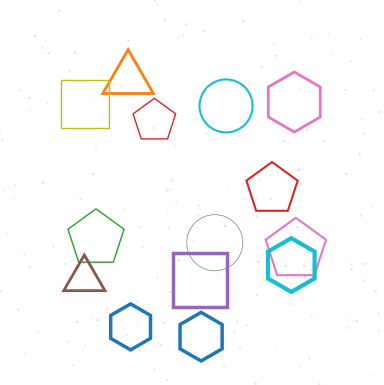[{"shape": "hexagon", "thickness": 2.5, "radius": 0.32, "center": [0.522, 0.125]}, {"shape": "hexagon", "thickness": 2.5, "radius": 0.3, "center": [0.339, 0.151]}, {"shape": "triangle", "thickness": 2, "radius": 0.38, "center": [0.333, 0.795]}, {"shape": "pentagon", "thickness": 1, "radius": 0.38, "center": [0.249, 0.381]}, {"shape": "pentagon", "thickness": 1.5, "radius": 0.35, "center": [0.707, 0.509]}, {"shape": "pentagon", "thickness": 1, "radius": 0.29, "center": [0.401, 0.686]}, {"shape": "square", "thickness": 2.5, "radius": 0.35, "center": [0.52, 0.272]}, {"shape": "triangle", "thickness": 2, "radius": 0.31, "center": [0.219, 0.276]}, {"shape": "hexagon", "thickness": 2, "radius": 0.39, "center": [0.764, 0.735]}, {"shape": "pentagon", "thickness": 1.5, "radius": 0.41, "center": [0.768, 0.352]}, {"shape": "circle", "thickness": 0.5, "radius": 0.36, "center": [0.558, 0.37]}, {"shape": "square", "thickness": 1, "radius": 0.31, "center": [0.221, 0.729]}, {"shape": "hexagon", "thickness": 3, "radius": 0.35, "center": [0.757, 0.312]}, {"shape": "circle", "thickness": 1.5, "radius": 0.34, "center": [0.587, 0.725]}]